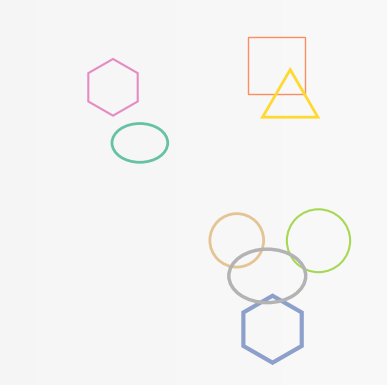[{"shape": "oval", "thickness": 2, "radius": 0.36, "center": [0.361, 0.629]}, {"shape": "square", "thickness": 1, "radius": 0.37, "center": [0.714, 0.83]}, {"shape": "hexagon", "thickness": 3, "radius": 0.43, "center": [0.703, 0.145]}, {"shape": "hexagon", "thickness": 1.5, "radius": 0.37, "center": [0.292, 0.773]}, {"shape": "circle", "thickness": 1.5, "radius": 0.41, "center": [0.822, 0.375]}, {"shape": "triangle", "thickness": 2, "radius": 0.41, "center": [0.749, 0.737]}, {"shape": "circle", "thickness": 2, "radius": 0.35, "center": [0.611, 0.376]}, {"shape": "oval", "thickness": 2.5, "radius": 0.5, "center": [0.69, 0.283]}]